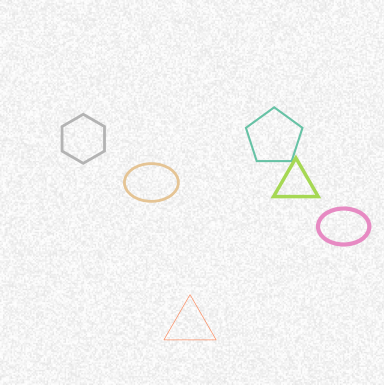[{"shape": "pentagon", "thickness": 1.5, "radius": 0.39, "center": [0.712, 0.644]}, {"shape": "triangle", "thickness": 0.5, "radius": 0.39, "center": [0.494, 0.156]}, {"shape": "oval", "thickness": 3, "radius": 0.33, "center": [0.893, 0.412]}, {"shape": "triangle", "thickness": 2.5, "radius": 0.33, "center": [0.769, 0.523]}, {"shape": "oval", "thickness": 2, "radius": 0.35, "center": [0.393, 0.526]}, {"shape": "hexagon", "thickness": 2, "radius": 0.32, "center": [0.216, 0.639]}]